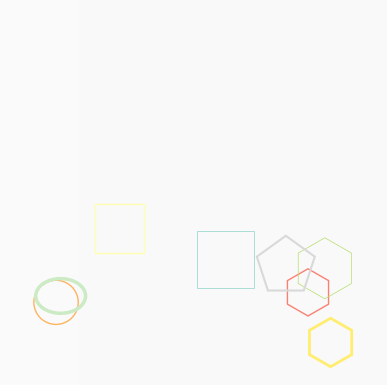[{"shape": "square", "thickness": 0.5, "radius": 0.37, "center": [0.582, 0.326]}, {"shape": "square", "thickness": 1, "radius": 0.32, "center": [0.309, 0.407]}, {"shape": "hexagon", "thickness": 1, "radius": 0.31, "center": [0.795, 0.241]}, {"shape": "circle", "thickness": 1, "radius": 0.29, "center": [0.145, 0.215]}, {"shape": "hexagon", "thickness": 0.5, "radius": 0.4, "center": [0.838, 0.303]}, {"shape": "pentagon", "thickness": 1.5, "radius": 0.39, "center": [0.738, 0.309]}, {"shape": "oval", "thickness": 2.5, "radius": 0.32, "center": [0.157, 0.231]}, {"shape": "hexagon", "thickness": 2, "radius": 0.31, "center": [0.853, 0.11]}]